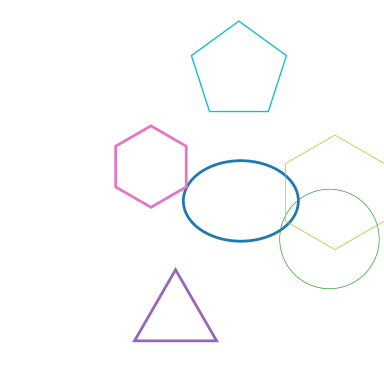[{"shape": "oval", "thickness": 2, "radius": 0.75, "center": [0.626, 0.478]}, {"shape": "circle", "thickness": 0.5, "radius": 0.65, "center": [0.856, 0.379]}, {"shape": "triangle", "thickness": 2, "radius": 0.62, "center": [0.456, 0.176]}, {"shape": "hexagon", "thickness": 2, "radius": 0.53, "center": [0.392, 0.567]}, {"shape": "hexagon", "thickness": 0.5, "radius": 0.74, "center": [0.87, 0.5]}, {"shape": "pentagon", "thickness": 1, "radius": 0.65, "center": [0.621, 0.815]}]